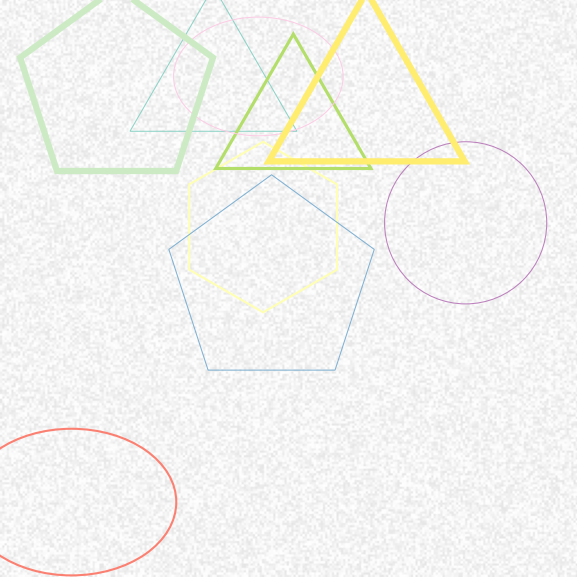[{"shape": "triangle", "thickness": 0.5, "radius": 0.83, "center": [0.37, 0.855]}, {"shape": "hexagon", "thickness": 1, "radius": 0.74, "center": [0.456, 0.606]}, {"shape": "oval", "thickness": 1, "radius": 0.91, "center": [0.124, 0.13]}, {"shape": "pentagon", "thickness": 0.5, "radius": 0.93, "center": [0.47, 0.51]}, {"shape": "triangle", "thickness": 1.5, "radius": 0.78, "center": [0.508, 0.785]}, {"shape": "oval", "thickness": 0.5, "radius": 0.73, "center": [0.447, 0.867]}, {"shape": "circle", "thickness": 0.5, "radius": 0.7, "center": [0.806, 0.613]}, {"shape": "pentagon", "thickness": 3, "radius": 0.88, "center": [0.202, 0.845]}, {"shape": "triangle", "thickness": 3, "radius": 0.98, "center": [0.635, 0.818]}]